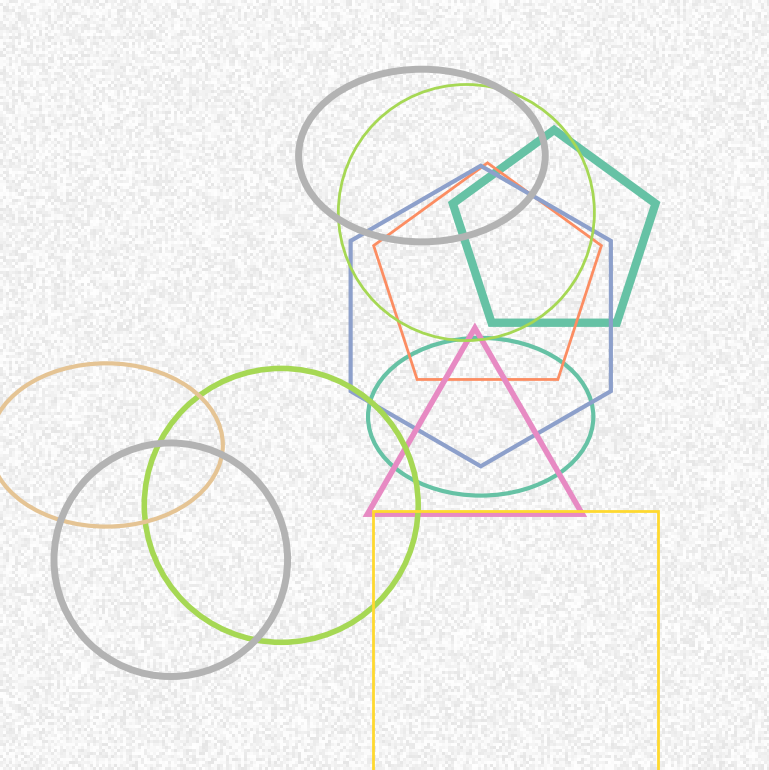[{"shape": "oval", "thickness": 1.5, "radius": 0.73, "center": [0.624, 0.459]}, {"shape": "pentagon", "thickness": 3, "radius": 0.69, "center": [0.72, 0.693]}, {"shape": "pentagon", "thickness": 1, "radius": 0.78, "center": [0.633, 0.633]}, {"shape": "hexagon", "thickness": 1.5, "radius": 0.98, "center": [0.624, 0.59]}, {"shape": "triangle", "thickness": 2, "radius": 0.81, "center": [0.617, 0.413]}, {"shape": "circle", "thickness": 2, "radius": 0.89, "center": [0.365, 0.344]}, {"shape": "circle", "thickness": 1, "radius": 0.83, "center": [0.606, 0.724]}, {"shape": "square", "thickness": 1, "radius": 0.92, "center": [0.67, 0.152]}, {"shape": "oval", "thickness": 1.5, "radius": 0.76, "center": [0.138, 0.422]}, {"shape": "oval", "thickness": 2.5, "radius": 0.8, "center": [0.548, 0.798]}, {"shape": "circle", "thickness": 2.5, "radius": 0.76, "center": [0.222, 0.273]}]